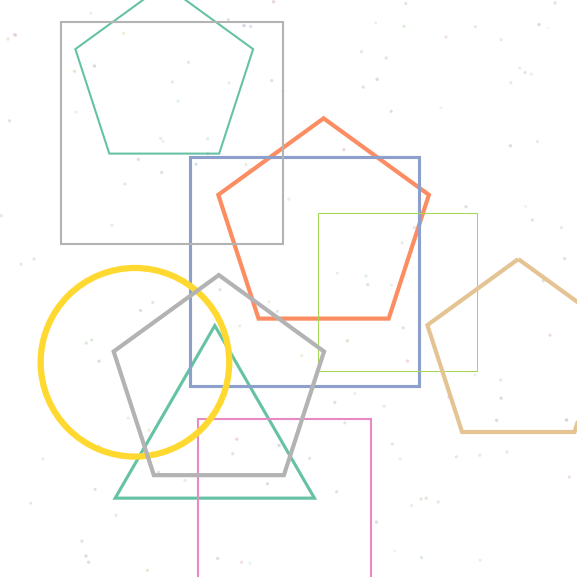[{"shape": "pentagon", "thickness": 1, "radius": 0.81, "center": [0.284, 0.864]}, {"shape": "triangle", "thickness": 1.5, "radius": 1.0, "center": [0.372, 0.236]}, {"shape": "pentagon", "thickness": 2, "radius": 0.96, "center": [0.56, 0.603]}, {"shape": "square", "thickness": 1.5, "radius": 0.99, "center": [0.527, 0.529]}, {"shape": "square", "thickness": 1, "radius": 0.75, "center": [0.493, 0.124]}, {"shape": "square", "thickness": 0.5, "radius": 0.69, "center": [0.689, 0.493]}, {"shape": "circle", "thickness": 3, "radius": 0.82, "center": [0.234, 0.372]}, {"shape": "pentagon", "thickness": 2, "radius": 0.83, "center": [0.897, 0.385]}, {"shape": "square", "thickness": 1, "radius": 0.96, "center": [0.298, 0.768]}, {"shape": "pentagon", "thickness": 2, "radius": 0.96, "center": [0.379, 0.331]}]